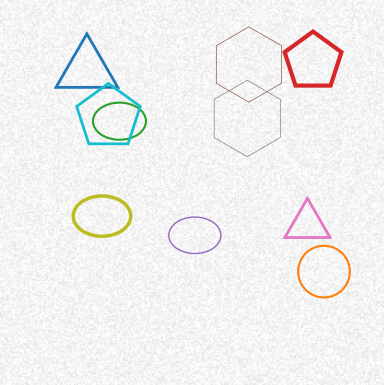[{"shape": "triangle", "thickness": 2, "radius": 0.46, "center": [0.226, 0.819]}, {"shape": "circle", "thickness": 1.5, "radius": 0.34, "center": [0.842, 0.295]}, {"shape": "oval", "thickness": 1.5, "radius": 0.34, "center": [0.31, 0.685]}, {"shape": "pentagon", "thickness": 3, "radius": 0.39, "center": [0.813, 0.84]}, {"shape": "oval", "thickness": 1, "radius": 0.34, "center": [0.506, 0.389]}, {"shape": "hexagon", "thickness": 0.5, "radius": 0.49, "center": [0.646, 0.832]}, {"shape": "triangle", "thickness": 2, "radius": 0.34, "center": [0.799, 0.417]}, {"shape": "hexagon", "thickness": 0.5, "radius": 0.5, "center": [0.642, 0.692]}, {"shape": "oval", "thickness": 2.5, "radius": 0.37, "center": [0.265, 0.439]}, {"shape": "pentagon", "thickness": 2, "radius": 0.43, "center": [0.282, 0.697]}]